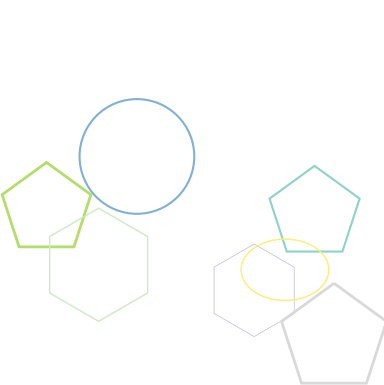[{"shape": "pentagon", "thickness": 1.5, "radius": 0.62, "center": [0.817, 0.446]}, {"shape": "hexagon", "thickness": 0.5, "radius": 0.6, "center": [0.66, 0.246]}, {"shape": "circle", "thickness": 1.5, "radius": 0.74, "center": [0.356, 0.594]}, {"shape": "pentagon", "thickness": 2, "radius": 0.61, "center": [0.121, 0.457]}, {"shape": "pentagon", "thickness": 2, "radius": 0.72, "center": [0.868, 0.121]}, {"shape": "hexagon", "thickness": 1, "radius": 0.73, "center": [0.256, 0.312]}, {"shape": "oval", "thickness": 1, "radius": 0.57, "center": [0.74, 0.299]}]